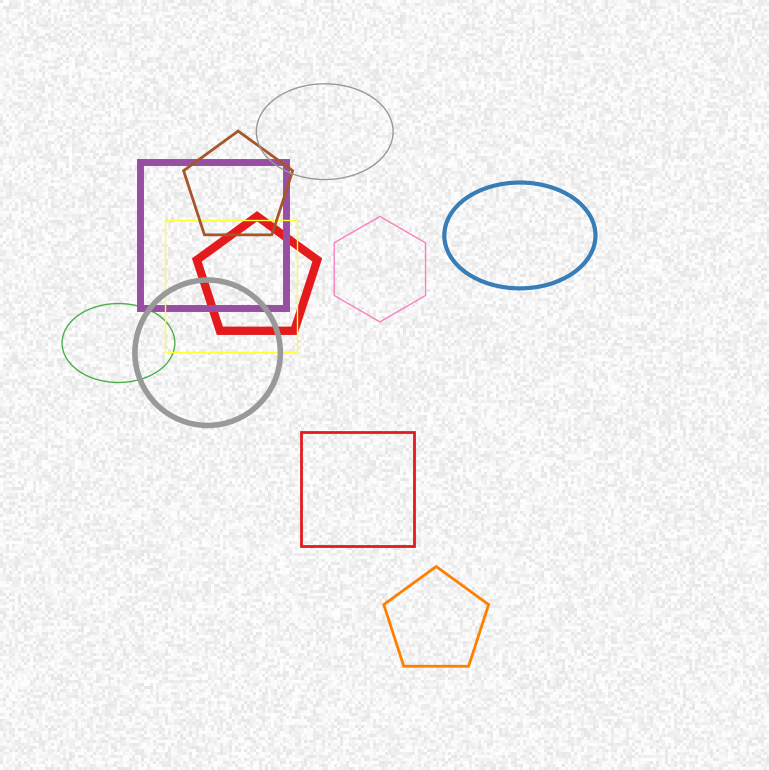[{"shape": "pentagon", "thickness": 3, "radius": 0.41, "center": [0.334, 0.637]}, {"shape": "square", "thickness": 1, "radius": 0.37, "center": [0.464, 0.365]}, {"shape": "oval", "thickness": 1.5, "radius": 0.49, "center": [0.675, 0.694]}, {"shape": "oval", "thickness": 0.5, "radius": 0.37, "center": [0.154, 0.555]}, {"shape": "square", "thickness": 2.5, "radius": 0.47, "center": [0.276, 0.695]}, {"shape": "pentagon", "thickness": 1, "radius": 0.36, "center": [0.566, 0.193]}, {"shape": "square", "thickness": 0.5, "radius": 0.43, "center": [0.3, 0.629]}, {"shape": "pentagon", "thickness": 1, "radius": 0.37, "center": [0.309, 0.755]}, {"shape": "hexagon", "thickness": 0.5, "radius": 0.34, "center": [0.493, 0.65]}, {"shape": "oval", "thickness": 0.5, "radius": 0.44, "center": [0.422, 0.829]}, {"shape": "circle", "thickness": 2, "radius": 0.47, "center": [0.27, 0.542]}]